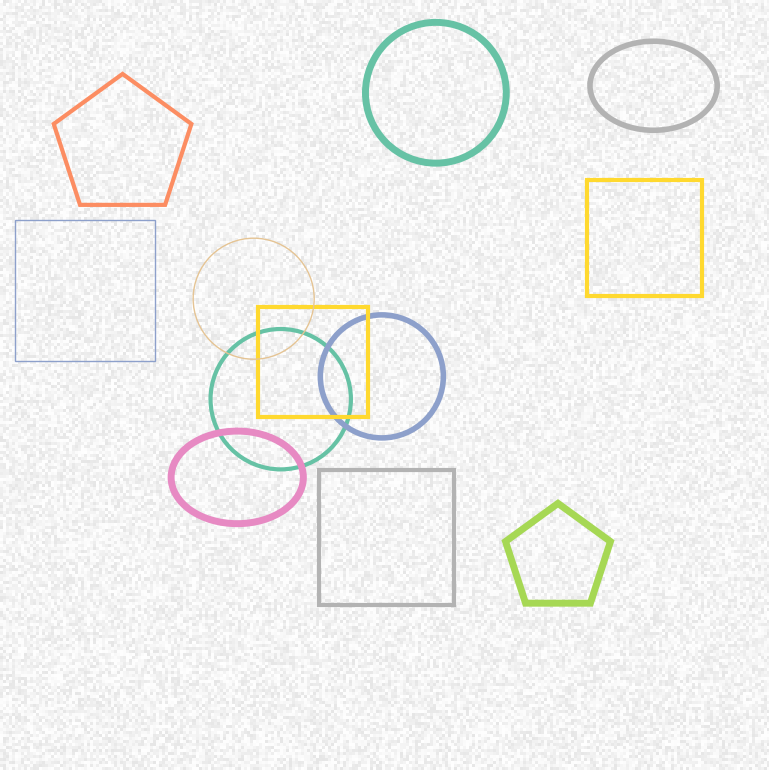[{"shape": "circle", "thickness": 1.5, "radius": 0.46, "center": [0.365, 0.482]}, {"shape": "circle", "thickness": 2.5, "radius": 0.46, "center": [0.566, 0.88]}, {"shape": "pentagon", "thickness": 1.5, "radius": 0.47, "center": [0.159, 0.81]}, {"shape": "square", "thickness": 0.5, "radius": 0.46, "center": [0.11, 0.623]}, {"shape": "circle", "thickness": 2, "radius": 0.4, "center": [0.496, 0.511]}, {"shape": "oval", "thickness": 2.5, "radius": 0.43, "center": [0.308, 0.38]}, {"shape": "pentagon", "thickness": 2.5, "radius": 0.36, "center": [0.725, 0.275]}, {"shape": "square", "thickness": 1.5, "radius": 0.36, "center": [0.406, 0.53]}, {"shape": "square", "thickness": 1.5, "radius": 0.37, "center": [0.837, 0.691]}, {"shape": "circle", "thickness": 0.5, "radius": 0.39, "center": [0.329, 0.612]}, {"shape": "oval", "thickness": 2, "radius": 0.41, "center": [0.849, 0.889]}, {"shape": "square", "thickness": 1.5, "radius": 0.44, "center": [0.502, 0.302]}]